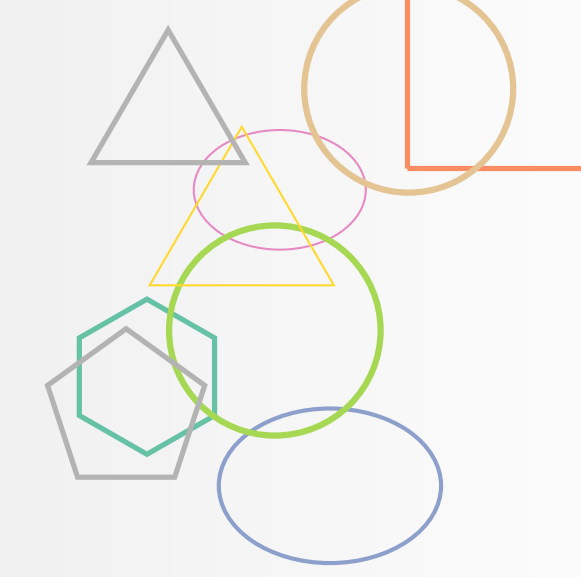[{"shape": "hexagon", "thickness": 2.5, "radius": 0.67, "center": [0.253, 0.347]}, {"shape": "square", "thickness": 2.5, "radius": 0.87, "center": [0.875, 0.882]}, {"shape": "oval", "thickness": 2, "radius": 0.96, "center": [0.568, 0.158]}, {"shape": "oval", "thickness": 1, "radius": 0.74, "center": [0.481, 0.67]}, {"shape": "circle", "thickness": 3, "radius": 0.91, "center": [0.473, 0.427]}, {"shape": "triangle", "thickness": 1, "radius": 0.91, "center": [0.416, 0.597]}, {"shape": "circle", "thickness": 3, "radius": 0.9, "center": [0.703, 0.845]}, {"shape": "pentagon", "thickness": 2.5, "radius": 0.71, "center": [0.217, 0.288]}, {"shape": "triangle", "thickness": 2.5, "radius": 0.77, "center": [0.289, 0.794]}]